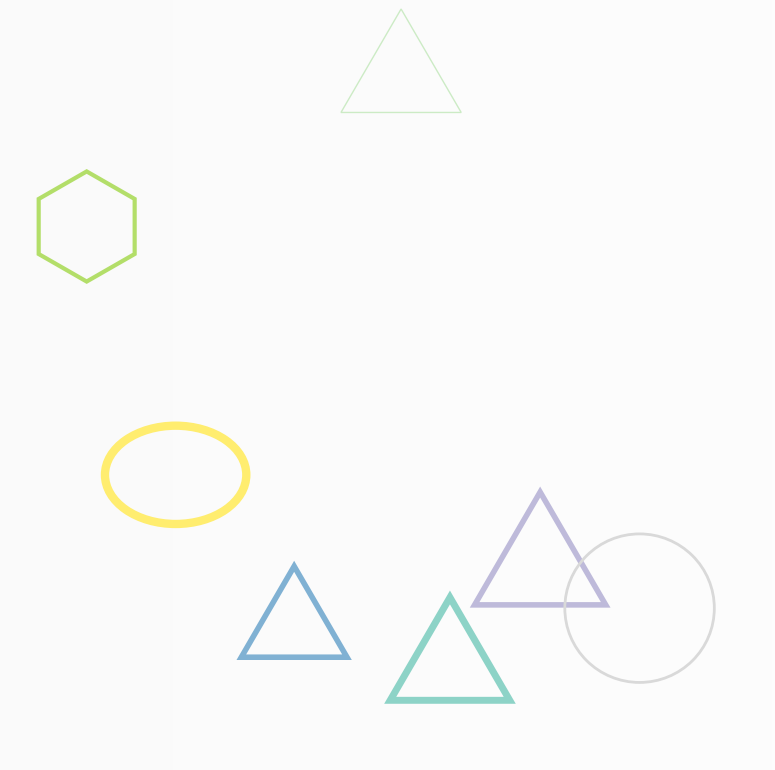[{"shape": "triangle", "thickness": 2.5, "radius": 0.45, "center": [0.581, 0.135]}, {"shape": "triangle", "thickness": 2, "radius": 0.49, "center": [0.697, 0.263]}, {"shape": "triangle", "thickness": 2, "radius": 0.39, "center": [0.38, 0.186]}, {"shape": "hexagon", "thickness": 1.5, "radius": 0.36, "center": [0.112, 0.706]}, {"shape": "circle", "thickness": 1, "radius": 0.48, "center": [0.825, 0.21]}, {"shape": "triangle", "thickness": 0.5, "radius": 0.45, "center": [0.518, 0.899]}, {"shape": "oval", "thickness": 3, "radius": 0.46, "center": [0.227, 0.383]}]